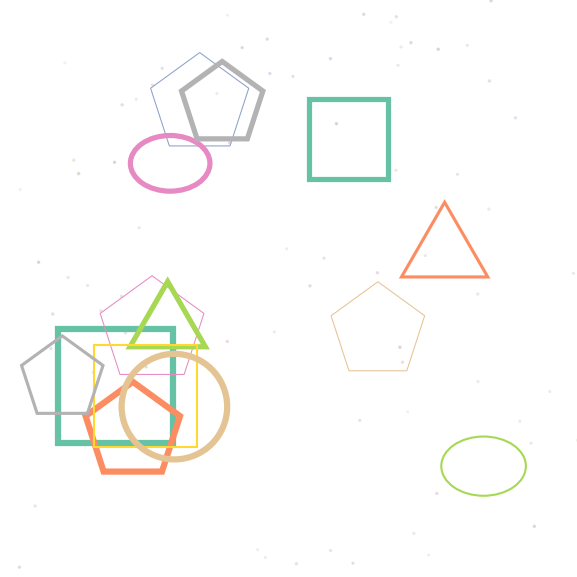[{"shape": "square", "thickness": 2.5, "radius": 0.35, "center": [0.603, 0.758]}, {"shape": "square", "thickness": 3, "radius": 0.5, "center": [0.2, 0.331]}, {"shape": "pentagon", "thickness": 3, "radius": 0.43, "center": [0.23, 0.252]}, {"shape": "triangle", "thickness": 1.5, "radius": 0.43, "center": [0.77, 0.563]}, {"shape": "pentagon", "thickness": 0.5, "radius": 0.45, "center": [0.346, 0.819]}, {"shape": "pentagon", "thickness": 0.5, "radius": 0.47, "center": [0.263, 0.427]}, {"shape": "oval", "thickness": 2.5, "radius": 0.34, "center": [0.295, 0.716]}, {"shape": "oval", "thickness": 1, "radius": 0.37, "center": [0.837, 0.192]}, {"shape": "triangle", "thickness": 2.5, "radius": 0.38, "center": [0.29, 0.436]}, {"shape": "square", "thickness": 1, "radius": 0.44, "center": [0.252, 0.314]}, {"shape": "pentagon", "thickness": 0.5, "radius": 0.43, "center": [0.654, 0.426]}, {"shape": "circle", "thickness": 3, "radius": 0.46, "center": [0.302, 0.295]}, {"shape": "pentagon", "thickness": 2.5, "radius": 0.37, "center": [0.385, 0.819]}, {"shape": "pentagon", "thickness": 1.5, "radius": 0.37, "center": [0.108, 0.343]}]